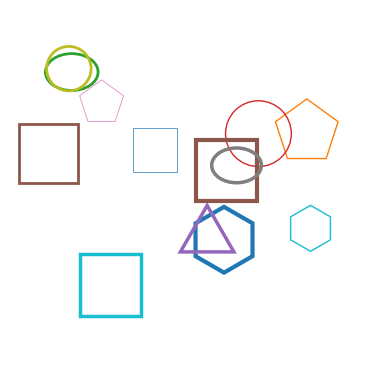[{"shape": "hexagon", "thickness": 3, "radius": 0.43, "center": [0.582, 0.377]}, {"shape": "square", "thickness": 0.5, "radius": 0.29, "center": [0.403, 0.611]}, {"shape": "pentagon", "thickness": 1, "radius": 0.43, "center": [0.797, 0.657]}, {"shape": "oval", "thickness": 2, "radius": 0.34, "center": [0.186, 0.813]}, {"shape": "circle", "thickness": 1, "radius": 0.43, "center": [0.671, 0.653]}, {"shape": "triangle", "thickness": 2.5, "radius": 0.4, "center": [0.538, 0.386]}, {"shape": "square", "thickness": 3, "radius": 0.4, "center": [0.588, 0.556]}, {"shape": "square", "thickness": 2, "radius": 0.39, "center": [0.126, 0.601]}, {"shape": "pentagon", "thickness": 0.5, "radius": 0.3, "center": [0.264, 0.733]}, {"shape": "oval", "thickness": 2.5, "radius": 0.32, "center": [0.614, 0.57]}, {"shape": "circle", "thickness": 2, "radius": 0.29, "center": [0.179, 0.822]}, {"shape": "square", "thickness": 2.5, "radius": 0.4, "center": [0.287, 0.259]}, {"shape": "hexagon", "thickness": 1, "radius": 0.3, "center": [0.807, 0.407]}]